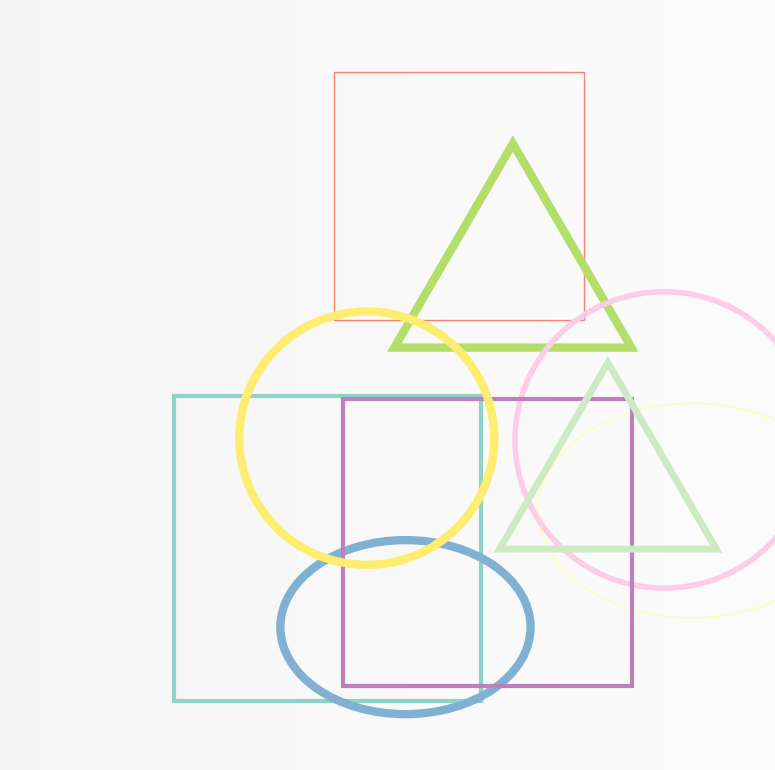[{"shape": "square", "thickness": 1.5, "radius": 0.99, "center": [0.422, 0.288]}, {"shape": "oval", "thickness": 0.5, "radius": 1.0, "center": [0.893, 0.337]}, {"shape": "square", "thickness": 0.5, "radius": 0.81, "center": [0.592, 0.745]}, {"shape": "oval", "thickness": 3, "radius": 0.81, "center": [0.523, 0.186]}, {"shape": "triangle", "thickness": 3, "radius": 0.88, "center": [0.662, 0.637]}, {"shape": "circle", "thickness": 2, "radius": 0.96, "center": [0.857, 0.429]}, {"shape": "square", "thickness": 1.5, "radius": 0.93, "center": [0.629, 0.295]}, {"shape": "triangle", "thickness": 2.5, "radius": 0.81, "center": [0.784, 0.368]}, {"shape": "circle", "thickness": 3, "radius": 0.82, "center": [0.473, 0.431]}]